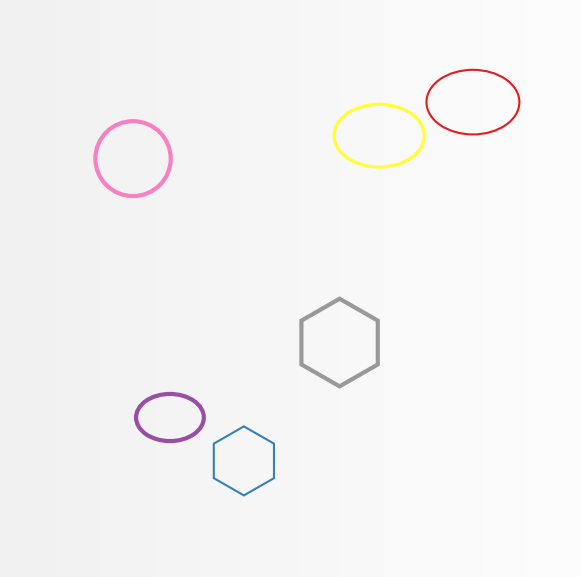[{"shape": "oval", "thickness": 1, "radius": 0.4, "center": [0.814, 0.822]}, {"shape": "hexagon", "thickness": 1, "radius": 0.3, "center": [0.42, 0.201]}, {"shape": "oval", "thickness": 2, "radius": 0.29, "center": [0.292, 0.276]}, {"shape": "oval", "thickness": 1.5, "radius": 0.39, "center": [0.652, 0.764]}, {"shape": "circle", "thickness": 2, "radius": 0.32, "center": [0.229, 0.724]}, {"shape": "hexagon", "thickness": 2, "radius": 0.38, "center": [0.584, 0.406]}]